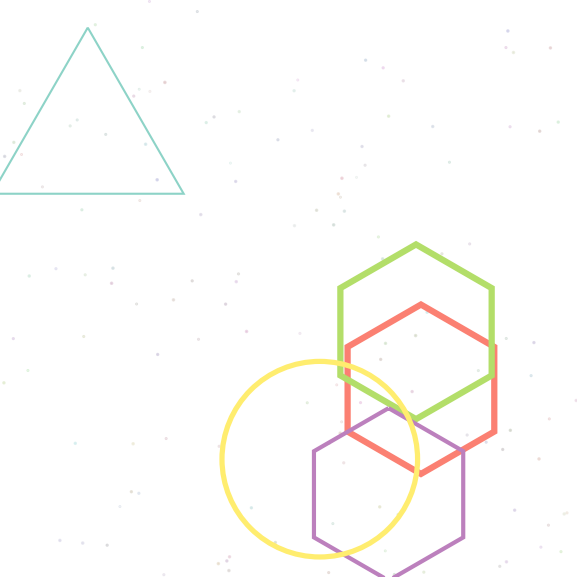[{"shape": "triangle", "thickness": 1, "radius": 0.96, "center": [0.152, 0.76]}, {"shape": "hexagon", "thickness": 3, "radius": 0.73, "center": [0.729, 0.325]}, {"shape": "hexagon", "thickness": 3, "radius": 0.76, "center": [0.72, 0.425]}, {"shape": "hexagon", "thickness": 2, "radius": 0.75, "center": [0.673, 0.143]}, {"shape": "circle", "thickness": 2.5, "radius": 0.85, "center": [0.554, 0.204]}]